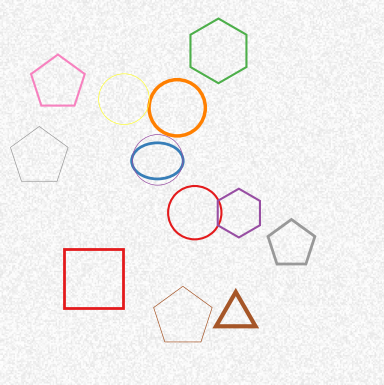[{"shape": "square", "thickness": 2, "radius": 0.38, "center": [0.244, 0.277]}, {"shape": "circle", "thickness": 1.5, "radius": 0.35, "center": [0.506, 0.448]}, {"shape": "oval", "thickness": 2, "radius": 0.33, "center": [0.409, 0.582]}, {"shape": "hexagon", "thickness": 1.5, "radius": 0.42, "center": [0.567, 0.868]}, {"shape": "hexagon", "thickness": 1.5, "radius": 0.32, "center": [0.62, 0.447]}, {"shape": "circle", "thickness": 0.5, "radius": 0.33, "center": [0.41, 0.585]}, {"shape": "circle", "thickness": 2.5, "radius": 0.37, "center": [0.46, 0.72]}, {"shape": "circle", "thickness": 0.5, "radius": 0.33, "center": [0.322, 0.742]}, {"shape": "triangle", "thickness": 3, "radius": 0.3, "center": [0.612, 0.182]}, {"shape": "pentagon", "thickness": 0.5, "radius": 0.4, "center": [0.475, 0.176]}, {"shape": "pentagon", "thickness": 1.5, "radius": 0.37, "center": [0.15, 0.785]}, {"shape": "pentagon", "thickness": 0.5, "radius": 0.39, "center": [0.102, 0.593]}, {"shape": "pentagon", "thickness": 2, "radius": 0.32, "center": [0.757, 0.366]}]